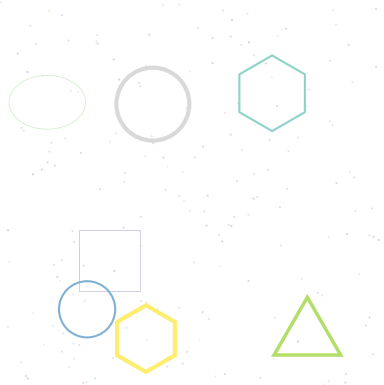[{"shape": "hexagon", "thickness": 1.5, "radius": 0.49, "center": [0.707, 0.758]}, {"shape": "square", "thickness": 0.5, "radius": 0.4, "center": [0.284, 0.324]}, {"shape": "circle", "thickness": 1.5, "radius": 0.37, "center": [0.226, 0.197]}, {"shape": "triangle", "thickness": 2.5, "radius": 0.5, "center": [0.798, 0.128]}, {"shape": "circle", "thickness": 3, "radius": 0.47, "center": [0.397, 0.73]}, {"shape": "oval", "thickness": 0.5, "radius": 0.5, "center": [0.123, 0.734]}, {"shape": "hexagon", "thickness": 3, "radius": 0.43, "center": [0.379, 0.12]}]